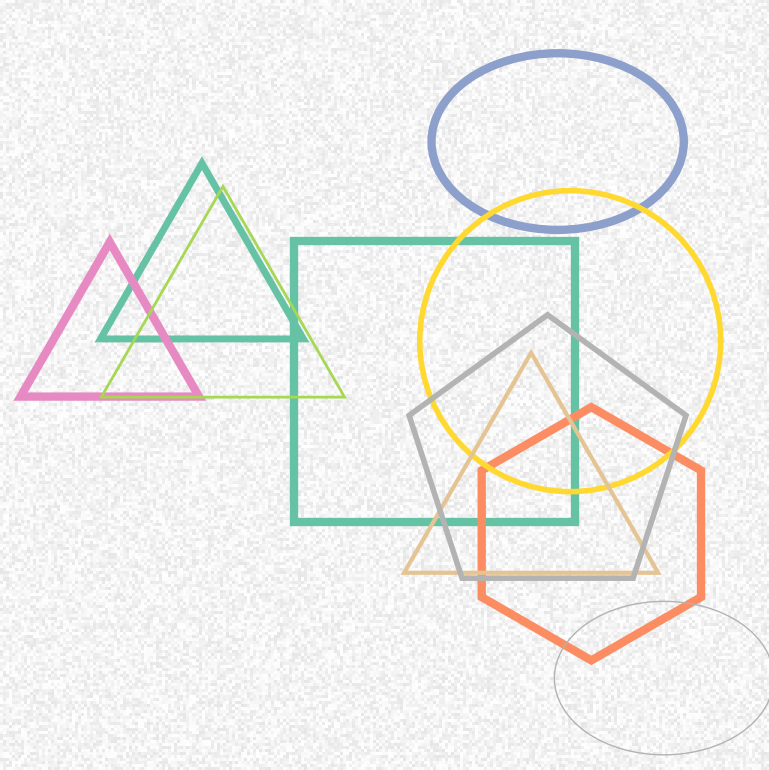[{"shape": "square", "thickness": 3, "radius": 0.91, "center": [0.564, 0.504]}, {"shape": "triangle", "thickness": 2.5, "radius": 0.76, "center": [0.262, 0.636]}, {"shape": "hexagon", "thickness": 3, "radius": 0.82, "center": [0.768, 0.307]}, {"shape": "oval", "thickness": 3, "radius": 0.82, "center": [0.724, 0.816]}, {"shape": "triangle", "thickness": 3, "radius": 0.67, "center": [0.143, 0.552]}, {"shape": "triangle", "thickness": 1, "radius": 0.91, "center": [0.29, 0.575]}, {"shape": "circle", "thickness": 2, "radius": 0.98, "center": [0.741, 0.557]}, {"shape": "triangle", "thickness": 1.5, "radius": 0.95, "center": [0.69, 0.351]}, {"shape": "oval", "thickness": 0.5, "radius": 0.71, "center": [0.862, 0.119]}, {"shape": "pentagon", "thickness": 2, "radius": 0.95, "center": [0.711, 0.402]}]